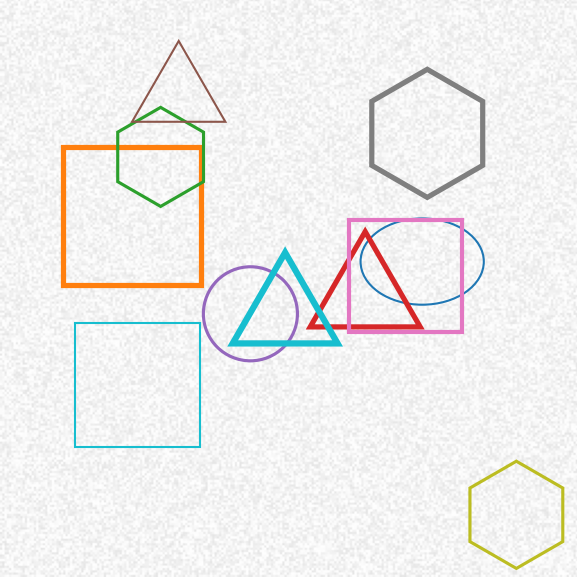[{"shape": "oval", "thickness": 1, "radius": 0.53, "center": [0.731, 0.546]}, {"shape": "square", "thickness": 2.5, "radius": 0.6, "center": [0.228, 0.625]}, {"shape": "hexagon", "thickness": 1.5, "radius": 0.43, "center": [0.278, 0.727]}, {"shape": "triangle", "thickness": 2.5, "radius": 0.55, "center": [0.632, 0.488]}, {"shape": "circle", "thickness": 1.5, "radius": 0.41, "center": [0.434, 0.456]}, {"shape": "triangle", "thickness": 1, "radius": 0.47, "center": [0.309, 0.835]}, {"shape": "square", "thickness": 2, "radius": 0.49, "center": [0.702, 0.521]}, {"shape": "hexagon", "thickness": 2.5, "radius": 0.55, "center": [0.74, 0.768]}, {"shape": "hexagon", "thickness": 1.5, "radius": 0.46, "center": [0.894, 0.108]}, {"shape": "square", "thickness": 1, "radius": 0.54, "center": [0.238, 0.332]}, {"shape": "triangle", "thickness": 3, "radius": 0.52, "center": [0.494, 0.457]}]